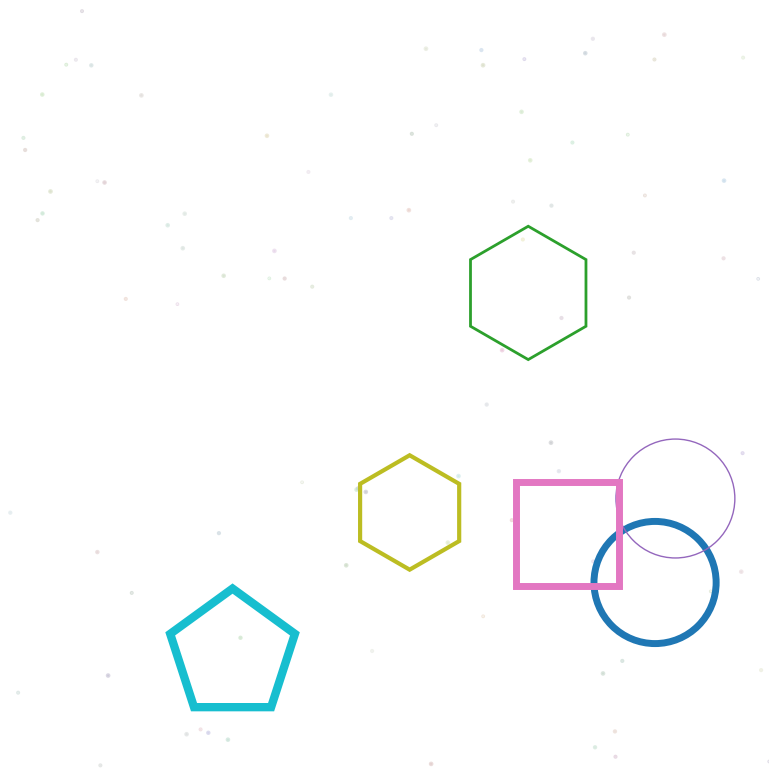[{"shape": "circle", "thickness": 2.5, "radius": 0.4, "center": [0.851, 0.244]}, {"shape": "hexagon", "thickness": 1, "radius": 0.43, "center": [0.686, 0.62]}, {"shape": "circle", "thickness": 0.5, "radius": 0.39, "center": [0.877, 0.353]}, {"shape": "square", "thickness": 2.5, "radius": 0.34, "center": [0.737, 0.307]}, {"shape": "hexagon", "thickness": 1.5, "radius": 0.37, "center": [0.532, 0.334]}, {"shape": "pentagon", "thickness": 3, "radius": 0.43, "center": [0.302, 0.15]}]